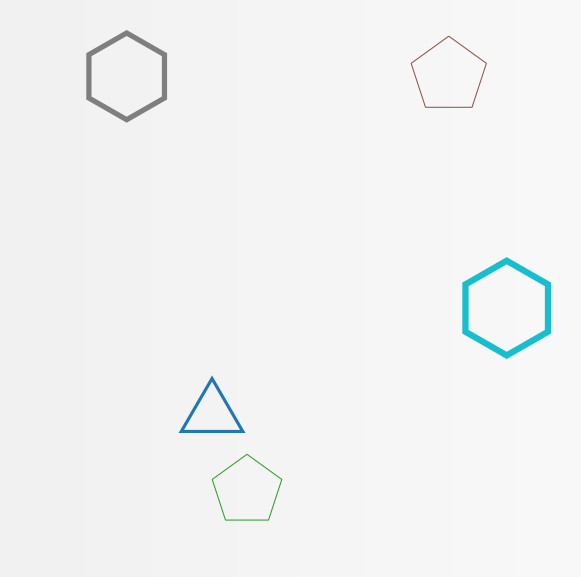[{"shape": "triangle", "thickness": 1.5, "radius": 0.31, "center": [0.365, 0.283]}, {"shape": "pentagon", "thickness": 0.5, "radius": 0.31, "center": [0.425, 0.15]}, {"shape": "pentagon", "thickness": 0.5, "radius": 0.34, "center": [0.772, 0.868]}, {"shape": "hexagon", "thickness": 2.5, "radius": 0.38, "center": [0.218, 0.867]}, {"shape": "hexagon", "thickness": 3, "radius": 0.41, "center": [0.872, 0.466]}]